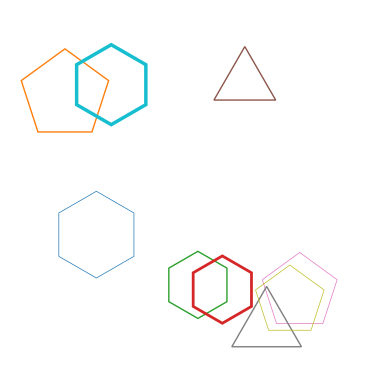[{"shape": "hexagon", "thickness": 0.5, "radius": 0.56, "center": [0.25, 0.391]}, {"shape": "pentagon", "thickness": 1, "radius": 0.6, "center": [0.169, 0.754]}, {"shape": "hexagon", "thickness": 1, "radius": 0.44, "center": [0.514, 0.26]}, {"shape": "hexagon", "thickness": 2, "radius": 0.44, "center": [0.577, 0.248]}, {"shape": "triangle", "thickness": 1, "radius": 0.46, "center": [0.636, 0.786]}, {"shape": "pentagon", "thickness": 0.5, "radius": 0.51, "center": [0.778, 0.242]}, {"shape": "triangle", "thickness": 1, "radius": 0.52, "center": [0.693, 0.152]}, {"shape": "pentagon", "thickness": 0.5, "radius": 0.47, "center": [0.753, 0.218]}, {"shape": "hexagon", "thickness": 2.5, "radius": 0.52, "center": [0.289, 0.78]}]